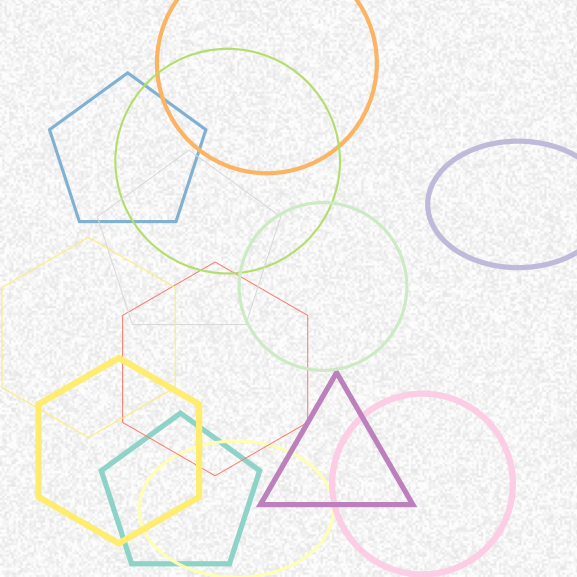[{"shape": "pentagon", "thickness": 2.5, "radius": 0.72, "center": [0.313, 0.14]}, {"shape": "oval", "thickness": 1.5, "radius": 0.84, "center": [0.409, 0.117]}, {"shape": "oval", "thickness": 2.5, "radius": 0.78, "center": [0.897, 0.645]}, {"shape": "hexagon", "thickness": 0.5, "radius": 0.93, "center": [0.373, 0.36]}, {"shape": "pentagon", "thickness": 1.5, "radius": 0.71, "center": [0.221, 0.731]}, {"shape": "circle", "thickness": 2, "radius": 0.95, "center": [0.462, 0.89]}, {"shape": "circle", "thickness": 1, "radius": 0.97, "center": [0.394, 0.72]}, {"shape": "circle", "thickness": 3, "radius": 0.78, "center": [0.732, 0.161]}, {"shape": "pentagon", "thickness": 0.5, "radius": 0.83, "center": [0.327, 0.572]}, {"shape": "triangle", "thickness": 2.5, "radius": 0.76, "center": [0.583, 0.202]}, {"shape": "circle", "thickness": 1.5, "radius": 0.73, "center": [0.559, 0.503]}, {"shape": "hexagon", "thickness": 3, "radius": 0.8, "center": [0.206, 0.219]}, {"shape": "hexagon", "thickness": 0.5, "radius": 0.87, "center": [0.153, 0.415]}]